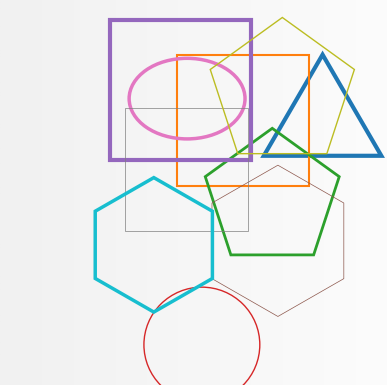[{"shape": "triangle", "thickness": 3, "radius": 0.88, "center": [0.832, 0.683]}, {"shape": "square", "thickness": 1.5, "radius": 0.85, "center": [0.627, 0.688]}, {"shape": "pentagon", "thickness": 2, "radius": 0.91, "center": [0.703, 0.485]}, {"shape": "circle", "thickness": 1, "radius": 0.75, "center": [0.521, 0.105]}, {"shape": "square", "thickness": 3, "radius": 0.91, "center": [0.466, 0.766]}, {"shape": "hexagon", "thickness": 0.5, "radius": 0.98, "center": [0.717, 0.374]}, {"shape": "oval", "thickness": 2.5, "radius": 0.75, "center": [0.483, 0.744]}, {"shape": "square", "thickness": 0.5, "radius": 0.8, "center": [0.481, 0.559]}, {"shape": "pentagon", "thickness": 1, "radius": 0.98, "center": [0.729, 0.759]}, {"shape": "hexagon", "thickness": 2.5, "radius": 0.87, "center": [0.397, 0.364]}]